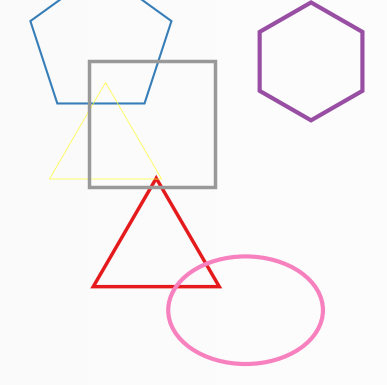[{"shape": "triangle", "thickness": 2.5, "radius": 0.94, "center": [0.403, 0.349]}, {"shape": "pentagon", "thickness": 1.5, "radius": 0.96, "center": [0.26, 0.886]}, {"shape": "hexagon", "thickness": 3, "radius": 0.77, "center": [0.803, 0.841]}, {"shape": "triangle", "thickness": 0.5, "radius": 0.84, "center": [0.272, 0.619]}, {"shape": "oval", "thickness": 3, "radius": 1.0, "center": [0.634, 0.194]}, {"shape": "square", "thickness": 2.5, "radius": 0.81, "center": [0.393, 0.678]}]